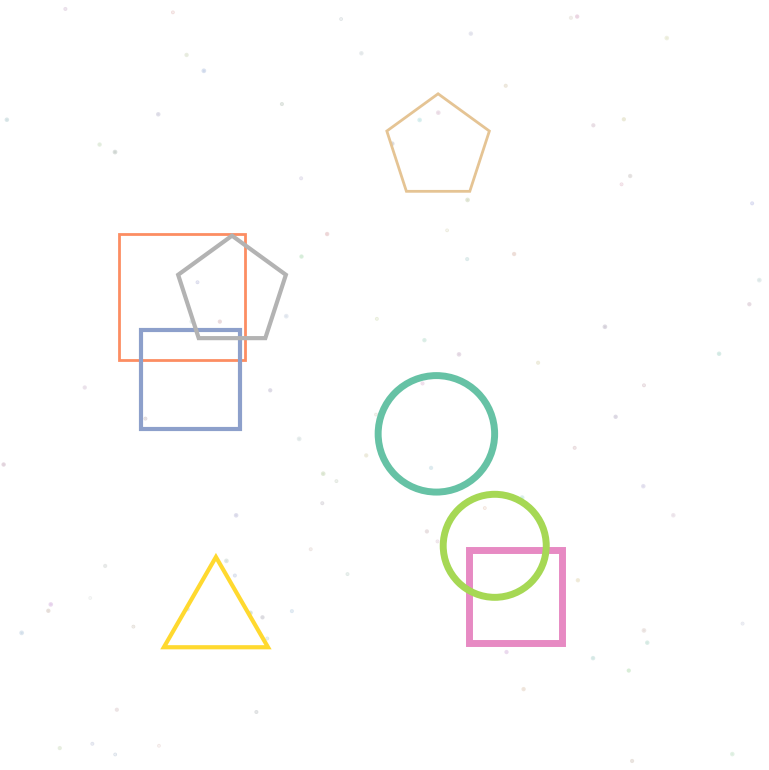[{"shape": "circle", "thickness": 2.5, "radius": 0.38, "center": [0.567, 0.437]}, {"shape": "square", "thickness": 1, "radius": 0.41, "center": [0.237, 0.614]}, {"shape": "square", "thickness": 1.5, "radius": 0.32, "center": [0.247, 0.507]}, {"shape": "square", "thickness": 2.5, "radius": 0.3, "center": [0.67, 0.225]}, {"shape": "circle", "thickness": 2.5, "radius": 0.33, "center": [0.643, 0.291]}, {"shape": "triangle", "thickness": 1.5, "radius": 0.39, "center": [0.28, 0.198]}, {"shape": "pentagon", "thickness": 1, "radius": 0.35, "center": [0.569, 0.808]}, {"shape": "pentagon", "thickness": 1.5, "radius": 0.37, "center": [0.301, 0.62]}]